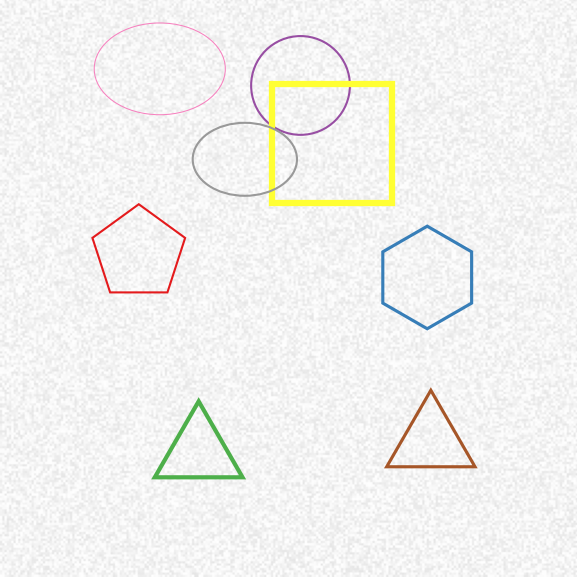[{"shape": "pentagon", "thickness": 1, "radius": 0.42, "center": [0.24, 0.561]}, {"shape": "hexagon", "thickness": 1.5, "radius": 0.44, "center": [0.74, 0.519]}, {"shape": "triangle", "thickness": 2, "radius": 0.44, "center": [0.344, 0.216]}, {"shape": "circle", "thickness": 1, "radius": 0.43, "center": [0.52, 0.851]}, {"shape": "square", "thickness": 3, "radius": 0.52, "center": [0.575, 0.751]}, {"shape": "triangle", "thickness": 1.5, "radius": 0.44, "center": [0.746, 0.235]}, {"shape": "oval", "thickness": 0.5, "radius": 0.57, "center": [0.277, 0.88]}, {"shape": "oval", "thickness": 1, "radius": 0.45, "center": [0.424, 0.723]}]